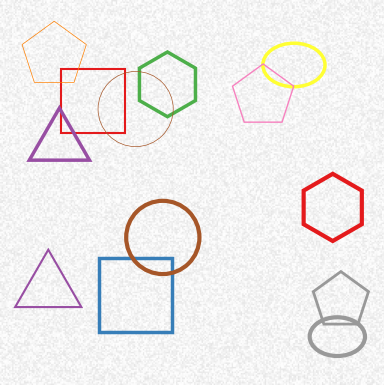[{"shape": "square", "thickness": 1.5, "radius": 0.42, "center": [0.241, 0.739]}, {"shape": "hexagon", "thickness": 3, "radius": 0.44, "center": [0.864, 0.461]}, {"shape": "square", "thickness": 2.5, "radius": 0.48, "center": [0.352, 0.234]}, {"shape": "hexagon", "thickness": 2.5, "radius": 0.42, "center": [0.435, 0.781]}, {"shape": "triangle", "thickness": 1.5, "radius": 0.5, "center": [0.125, 0.252]}, {"shape": "triangle", "thickness": 2.5, "radius": 0.45, "center": [0.154, 0.629]}, {"shape": "pentagon", "thickness": 0.5, "radius": 0.44, "center": [0.141, 0.857]}, {"shape": "oval", "thickness": 2.5, "radius": 0.4, "center": [0.763, 0.831]}, {"shape": "circle", "thickness": 3, "radius": 0.48, "center": [0.423, 0.383]}, {"shape": "circle", "thickness": 0.5, "radius": 0.49, "center": [0.352, 0.717]}, {"shape": "pentagon", "thickness": 1, "radius": 0.42, "center": [0.683, 0.75]}, {"shape": "pentagon", "thickness": 2, "radius": 0.38, "center": [0.885, 0.219]}, {"shape": "oval", "thickness": 3, "radius": 0.36, "center": [0.876, 0.126]}]